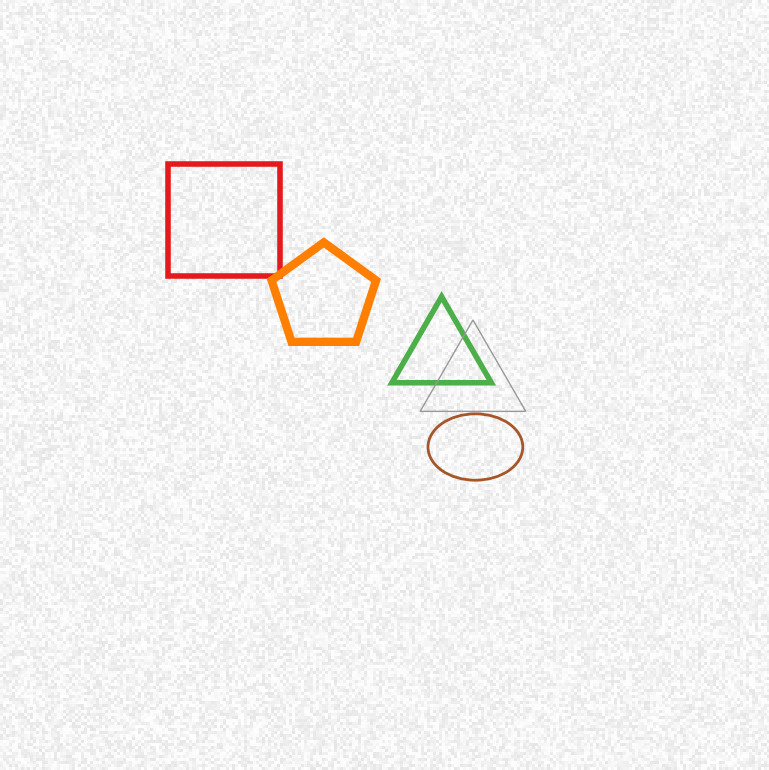[{"shape": "square", "thickness": 2, "radius": 0.36, "center": [0.291, 0.714]}, {"shape": "triangle", "thickness": 2, "radius": 0.37, "center": [0.574, 0.54]}, {"shape": "pentagon", "thickness": 3, "radius": 0.36, "center": [0.421, 0.614]}, {"shape": "oval", "thickness": 1, "radius": 0.31, "center": [0.617, 0.419]}, {"shape": "triangle", "thickness": 0.5, "radius": 0.4, "center": [0.614, 0.505]}]